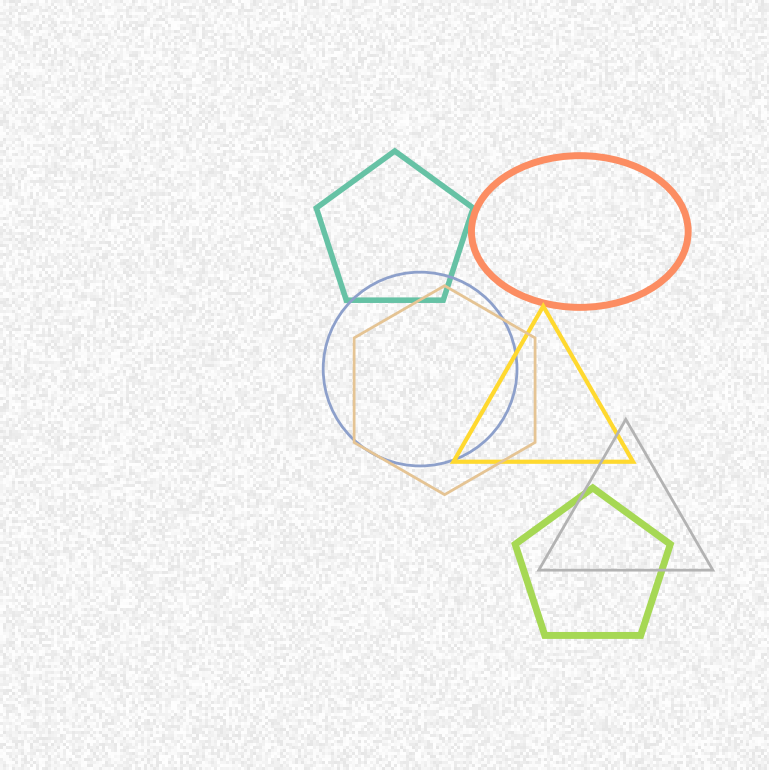[{"shape": "pentagon", "thickness": 2, "radius": 0.54, "center": [0.513, 0.697]}, {"shape": "oval", "thickness": 2.5, "radius": 0.7, "center": [0.753, 0.699]}, {"shape": "circle", "thickness": 1, "radius": 0.63, "center": [0.546, 0.521]}, {"shape": "pentagon", "thickness": 2.5, "radius": 0.53, "center": [0.77, 0.26]}, {"shape": "triangle", "thickness": 1.5, "radius": 0.67, "center": [0.706, 0.468]}, {"shape": "hexagon", "thickness": 1, "radius": 0.68, "center": [0.577, 0.493]}, {"shape": "triangle", "thickness": 1, "radius": 0.65, "center": [0.813, 0.325]}]